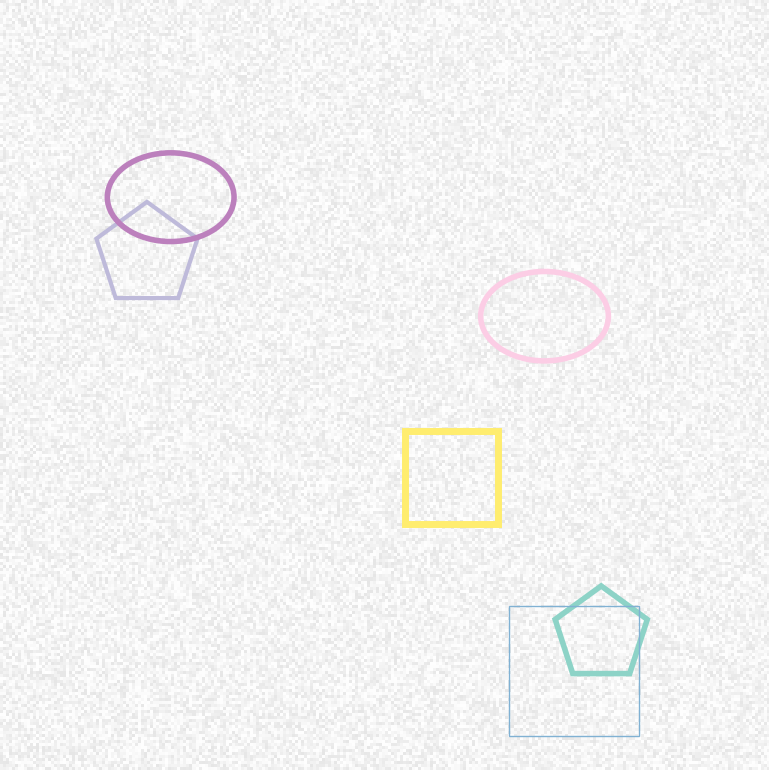[{"shape": "pentagon", "thickness": 2, "radius": 0.31, "center": [0.781, 0.176]}, {"shape": "pentagon", "thickness": 1.5, "radius": 0.35, "center": [0.191, 0.669]}, {"shape": "square", "thickness": 0.5, "radius": 0.42, "center": [0.745, 0.129]}, {"shape": "oval", "thickness": 2, "radius": 0.41, "center": [0.707, 0.589]}, {"shape": "oval", "thickness": 2, "radius": 0.41, "center": [0.222, 0.744]}, {"shape": "square", "thickness": 2.5, "radius": 0.3, "center": [0.586, 0.38]}]